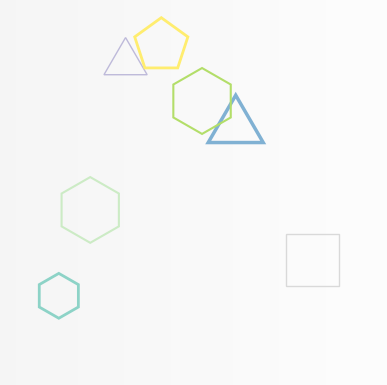[{"shape": "hexagon", "thickness": 2, "radius": 0.29, "center": [0.152, 0.232]}, {"shape": "triangle", "thickness": 1, "radius": 0.32, "center": [0.324, 0.838]}, {"shape": "triangle", "thickness": 2.5, "radius": 0.41, "center": [0.608, 0.671]}, {"shape": "hexagon", "thickness": 1.5, "radius": 0.43, "center": [0.521, 0.738]}, {"shape": "square", "thickness": 1, "radius": 0.34, "center": [0.806, 0.325]}, {"shape": "hexagon", "thickness": 1.5, "radius": 0.43, "center": [0.233, 0.455]}, {"shape": "pentagon", "thickness": 2, "radius": 0.36, "center": [0.416, 0.882]}]